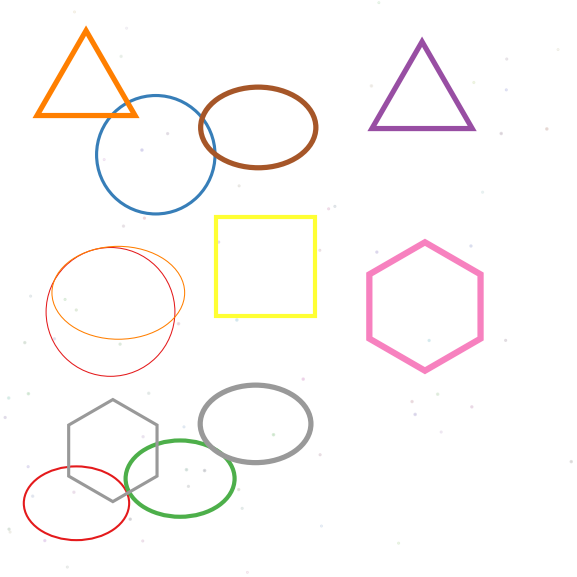[{"shape": "circle", "thickness": 0.5, "radius": 0.56, "center": [0.191, 0.459]}, {"shape": "oval", "thickness": 1, "radius": 0.46, "center": [0.132, 0.128]}, {"shape": "circle", "thickness": 1.5, "radius": 0.51, "center": [0.27, 0.731]}, {"shape": "oval", "thickness": 2, "radius": 0.47, "center": [0.312, 0.17]}, {"shape": "triangle", "thickness": 2.5, "radius": 0.5, "center": [0.731, 0.827]}, {"shape": "oval", "thickness": 0.5, "radius": 0.57, "center": [0.205, 0.492]}, {"shape": "triangle", "thickness": 2.5, "radius": 0.49, "center": [0.149, 0.848]}, {"shape": "square", "thickness": 2, "radius": 0.43, "center": [0.459, 0.538]}, {"shape": "oval", "thickness": 2.5, "radius": 0.5, "center": [0.447, 0.778]}, {"shape": "hexagon", "thickness": 3, "radius": 0.56, "center": [0.736, 0.468]}, {"shape": "oval", "thickness": 2.5, "radius": 0.48, "center": [0.443, 0.265]}, {"shape": "hexagon", "thickness": 1.5, "radius": 0.44, "center": [0.195, 0.219]}]